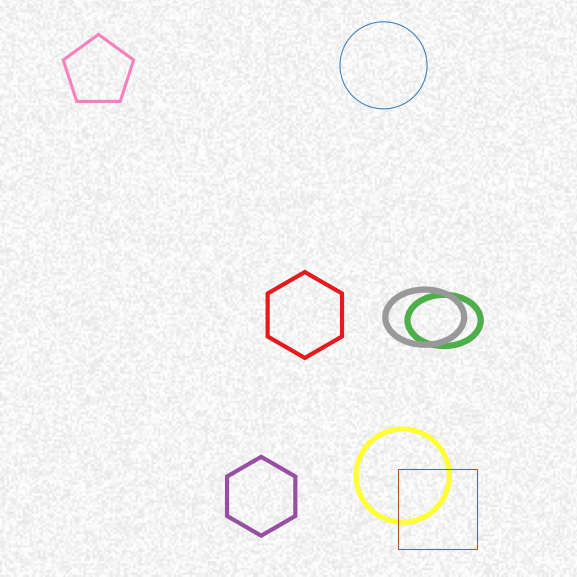[{"shape": "hexagon", "thickness": 2, "radius": 0.37, "center": [0.528, 0.454]}, {"shape": "circle", "thickness": 0.5, "radius": 0.38, "center": [0.664, 0.886]}, {"shape": "oval", "thickness": 3, "radius": 0.32, "center": [0.769, 0.444]}, {"shape": "hexagon", "thickness": 2, "radius": 0.34, "center": [0.452, 0.14]}, {"shape": "circle", "thickness": 2.5, "radius": 0.4, "center": [0.697, 0.176]}, {"shape": "square", "thickness": 0.5, "radius": 0.34, "center": [0.757, 0.118]}, {"shape": "pentagon", "thickness": 1.5, "radius": 0.32, "center": [0.17, 0.875]}, {"shape": "oval", "thickness": 3, "radius": 0.34, "center": [0.735, 0.45]}]